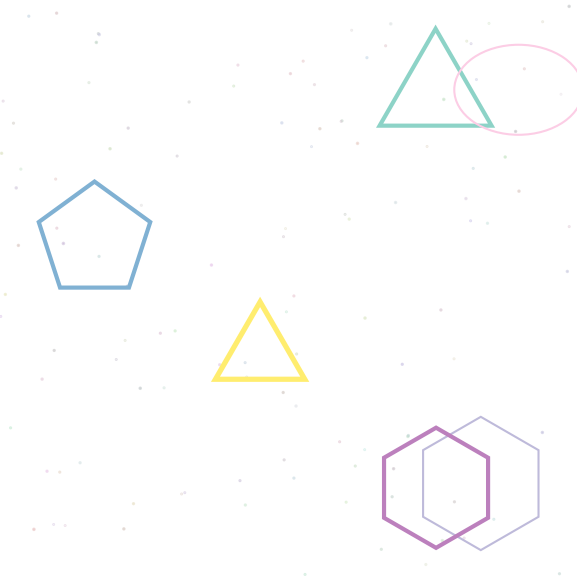[{"shape": "triangle", "thickness": 2, "radius": 0.56, "center": [0.754, 0.837]}, {"shape": "hexagon", "thickness": 1, "radius": 0.58, "center": [0.833, 0.162]}, {"shape": "pentagon", "thickness": 2, "radius": 0.51, "center": [0.164, 0.583]}, {"shape": "oval", "thickness": 1, "radius": 0.56, "center": [0.898, 0.844]}, {"shape": "hexagon", "thickness": 2, "radius": 0.52, "center": [0.755, 0.154]}, {"shape": "triangle", "thickness": 2.5, "radius": 0.45, "center": [0.45, 0.387]}]